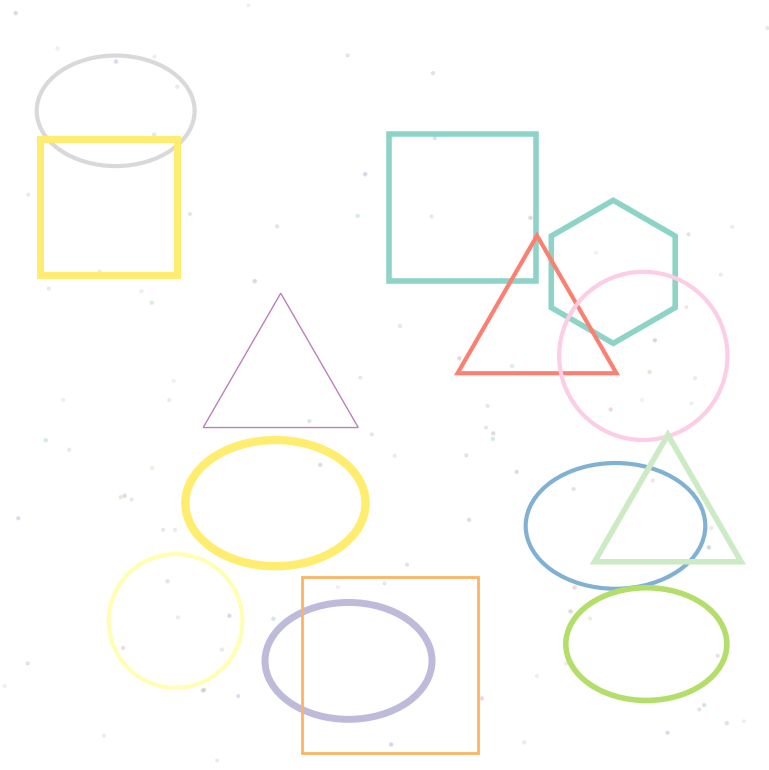[{"shape": "square", "thickness": 2, "radius": 0.48, "center": [0.6, 0.73]}, {"shape": "hexagon", "thickness": 2, "radius": 0.46, "center": [0.796, 0.647]}, {"shape": "circle", "thickness": 1.5, "radius": 0.43, "center": [0.228, 0.194]}, {"shape": "oval", "thickness": 2.5, "radius": 0.54, "center": [0.453, 0.142]}, {"shape": "triangle", "thickness": 1.5, "radius": 0.6, "center": [0.697, 0.575]}, {"shape": "oval", "thickness": 1.5, "radius": 0.58, "center": [0.799, 0.317]}, {"shape": "square", "thickness": 1, "radius": 0.57, "center": [0.507, 0.136]}, {"shape": "oval", "thickness": 2, "radius": 0.52, "center": [0.839, 0.164]}, {"shape": "circle", "thickness": 1.5, "radius": 0.55, "center": [0.835, 0.538]}, {"shape": "oval", "thickness": 1.5, "radius": 0.51, "center": [0.15, 0.856]}, {"shape": "triangle", "thickness": 0.5, "radius": 0.58, "center": [0.365, 0.503]}, {"shape": "triangle", "thickness": 2, "radius": 0.55, "center": [0.867, 0.325]}, {"shape": "oval", "thickness": 3, "radius": 0.59, "center": [0.358, 0.347]}, {"shape": "square", "thickness": 2.5, "radius": 0.44, "center": [0.141, 0.731]}]